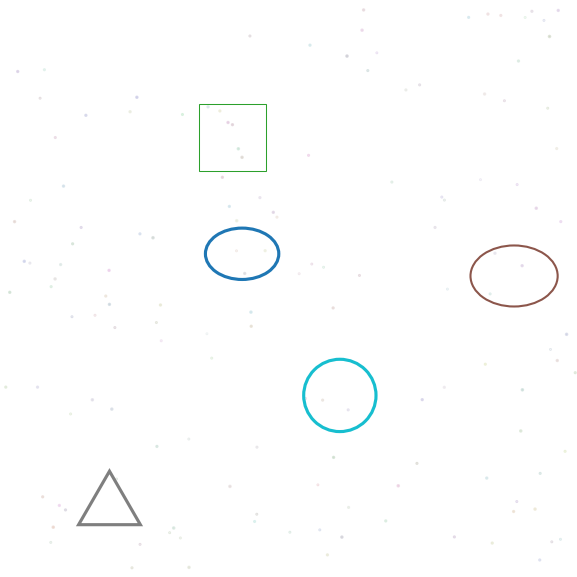[{"shape": "oval", "thickness": 1.5, "radius": 0.32, "center": [0.419, 0.56]}, {"shape": "square", "thickness": 0.5, "radius": 0.29, "center": [0.402, 0.761]}, {"shape": "oval", "thickness": 1, "radius": 0.38, "center": [0.89, 0.521]}, {"shape": "triangle", "thickness": 1.5, "radius": 0.31, "center": [0.19, 0.121]}, {"shape": "circle", "thickness": 1.5, "radius": 0.31, "center": [0.588, 0.314]}]